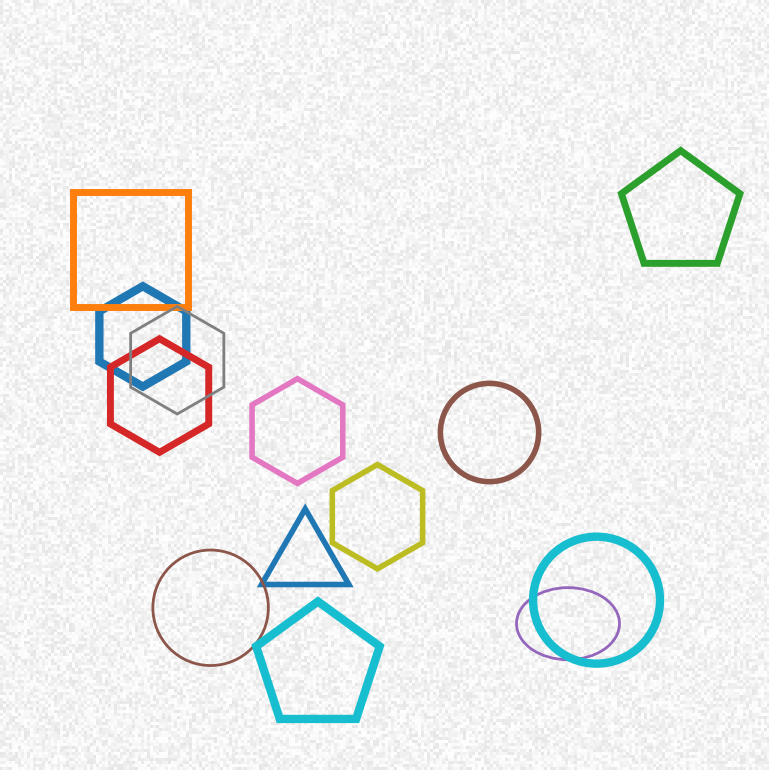[{"shape": "hexagon", "thickness": 3, "radius": 0.33, "center": [0.185, 0.563]}, {"shape": "triangle", "thickness": 2, "radius": 0.33, "center": [0.396, 0.274]}, {"shape": "square", "thickness": 2.5, "radius": 0.37, "center": [0.17, 0.676]}, {"shape": "pentagon", "thickness": 2.5, "radius": 0.4, "center": [0.884, 0.723]}, {"shape": "hexagon", "thickness": 2.5, "radius": 0.37, "center": [0.207, 0.486]}, {"shape": "oval", "thickness": 1, "radius": 0.33, "center": [0.738, 0.19]}, {"shape": "circle", "thickness": 1, "radius": 0.37, "center": [0.274, 0.211]}, {"shape": "circle", "thickness": 2, "radius": 0.32, "center": [0.636, 0.438]}, {"shape": "hexagon", "thickness": 2, "radius": 0.34, "center": [0.386, 0.44]}, {"shape": "hexagon", "thickness": 1, "radius": 0.35, "center": [0.23, 0.532]}, {"shape": "hexagon", "thickness": 2, "radius": 0.34, "center": [0.49, 0.329]}, {"shape": "pentagon", "thickness": 3, "radius": 0.42, "center": [0.413, 0.135]}, {"shape": "circle", "thickness": 3, "radius": 0.41, "center": [0.775, 0.221]}]